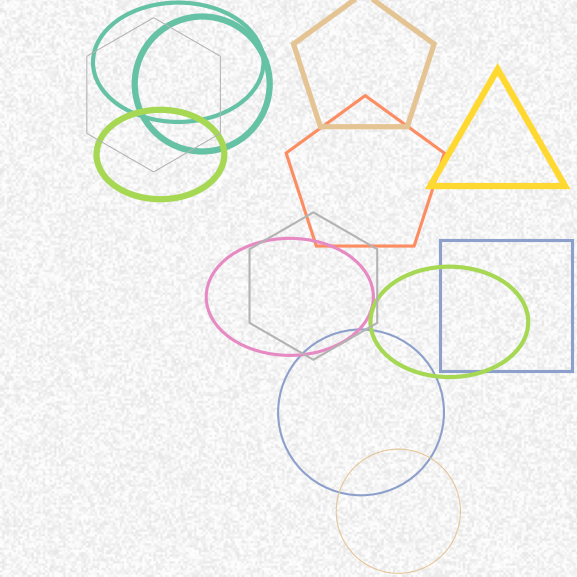[{"shape": "circle", "thickness": 3, "radius": 0.58, "center": [0.35, 0.854]}, {"shape": "oval", "thickness": 2, "radius": 0.74, "center": [0.309, 0.891]}, {"shape": "pentagon", "thickness": 1.5, "radius": 0.72, "center": [0.632, 0.69]}, {"shape": "square", "thickness": 1.5, "radius": 0.57, "center": [0.876, 0.47]}, {"shape": "circle", "thickness": 1, "radius": 0.72, "center": [0.625, 0.285]}, {"shape": "oval", "thickness": 1.5, "radius": 0.72, "center": [0.502, 0.485]}, {"shape": "oval", "thickness": 2, "radius": 0.68, "center": [0.778, 0.442]}, {"shape": "oval", "thickness": 3, "radius": 0.55, "center": [0.278, 0.732]}, {"shape": "triangle", "thickness": 3, "radius": 0.67, "center": [0.862, 0.744]}, {"shape": "pentagon", "thickness": 2.5, "radius": 0.64, "center": [0.63, 0.883]}, {"shape": "circle", "thickness": 0.5, "radius": 0.54, "center": [0.69, 0.114]}, {"shape": "hexagon", "thickness": 0.5, "radius": 0.67, "center": [0.266, 0.835]}, {"shape": "hexagon", "thickness": 1, "radius": 0.64, "center": [0.543, 0.504]}]